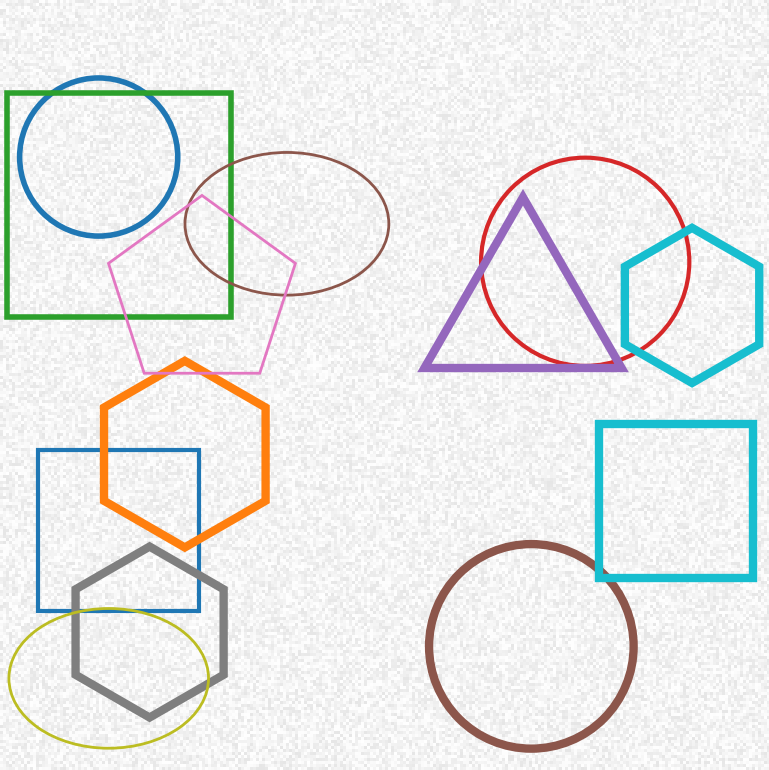[{"shape": "circle", "thickness": 2, "radius": 0.51, "center": [0.128, 0.796]}, {"shape": "square", "thickness": 1.5, "radius": 0.52, "center": [0.154, 0.311]}, {"shape": "hexagon", "thickness": 3, "radius": 0.61, "center": [0.24, 0.41]}, {"shape": "square", "thickness": 2, "radius": 0.73, "center": [0.155, 0.733]}, {"shape": "circle", "thickness": 1.5, "radius": 0.68, "center": [0.76, 0.66]}, {"shape": "triangle", "thickness": 3, "radius": 0.74, "center": [0.679, 0.596]}, {"shape": "circle", "thickness": 3, "radius": 0.66, "center": [0.69, 0.161]}, {"shape": "oval", "thickness": 1, "radius": 0.66, "center": [0.373, 0.709]}, {"shape": "pentagon", "thickness": 1, "radius": 0.64, "center": [0.262, 0.619]}, {"shape": "hexagon", "thickness": 3, "radius": 0.56, "center": [0.194, 0.179]}, {"shape": "oval", "thickness": 1, "radius": 0.65, "center": [0.141, 0.119]}, {"shape": "hexagon", "thickness": 3, "radius": 0.5, "center": [0.899, 0.603]}, {"shape": "square", "thickness": 3, "radius": 0.5, "center": [0.878, 0.349]}]